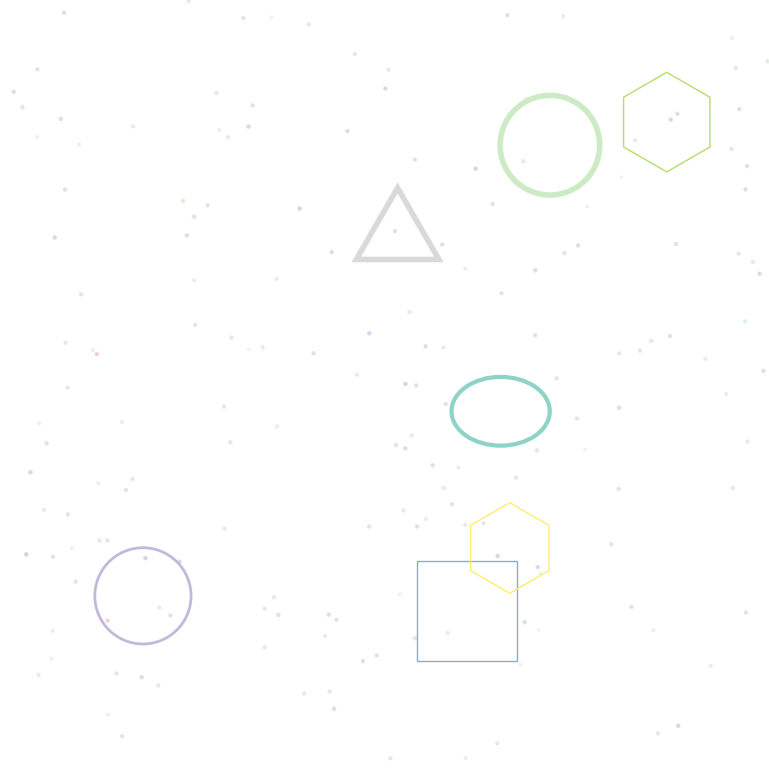[{"shape": "oval", "thickness": 1.5, "radius": 0.32, "center": [0.65, 0.466]}, {"shape": "circle", "thickness": 1, "radius": 0.31, "center": [0.186, 0.226]}, {"shape": "square", "thickness": 0.5, "radius": 0.32, "center": [0.606, 0.207]}, {"shape": "hexagon", "thickness": 0.5, "radius": 0.32, "center": [0.866, 0.841]}, {"shape": "triangle", "thickness": 2, "radius": 0.31, "center": [0.516, 0.694]}, {"shape": "circle", "thickness": 2, "radius": 0.32, "center": [0.714, 0.811]}, {"shape": "hexagon", "thickness": 0.5, "radius": 0.29, "center": [0.662, 0.288]}]